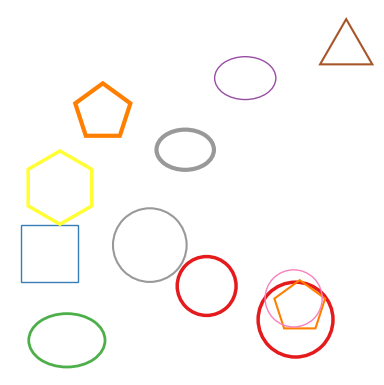[{"shape": "circle", "thickness": 2.5, "radius": 0.38, "center": [0.537, 0.257]}, {"shape": "circle", "thickness": 2.5, "radius": 0.49, "center": [0.768, 0.17]}, {"shape": "square", "thickness": 1, "radius": 0.37, "center": [0.128, 0.343]}, {"shape": "oval", "thickness": 2, "radius": 0.5, "center": [0.174, 0.116]}, {"shape": "oval", "thickness": 1, "radius": 0.4, "center": [0.637, 0.797]}, {"shape": "pentagon", "thickness": 1.5, "radius": 0.35, "center": [0.779, 0.203]}, {"shape": "pentagon", "thickness": 3, "radius": 0.38, "center": [0.267, 0.708]}, {"shape": "hexagon", "thickness": 2.5, "radius": 0.48, "center": [0.156, 0.513]}, {"shape": "triangle", "thickness": 1.5, "radius": 0.39, "center": [0.899, 0.872]}, {"shape": "circle", "thickness": 1, "radius": 0.37, "center": [0.763, 0.225]}, {"shape": "circle", "thickness": 1.5, "radius": 0.48, "center": [0.389, 0.363]}, {"shape": "oval", "thickness": 3, "radius": 0.37, "center": [0.481, 0.611]}]